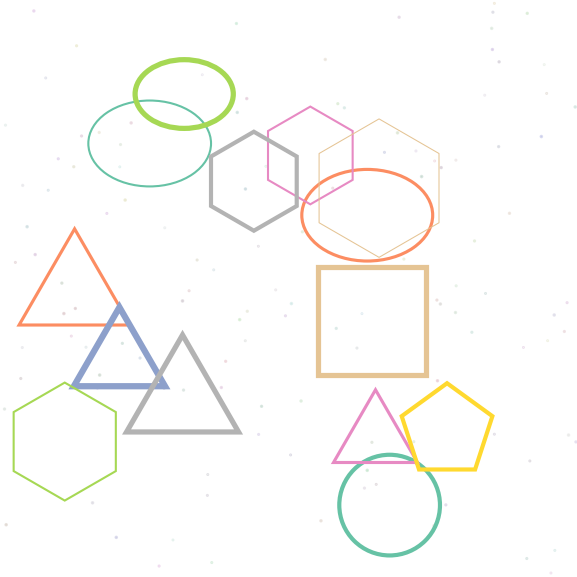[{"shape": "oval", "thickness": 1, "radius": 0.53, "center": [0.259, 0.751]}, {"shape": "circle", "thickness": 2, "radius": 0.44, "center": [0.675, 0.124]}, {"shape": "triangle", "thickness": 1.5, "radius": 0.56, "center": [0.129, 0.492]}, {"shape": "oval", "thickness": 1.5, "radius": 0.57, "center": [0.636, 0.626]}, {"shape": "triangle", "thickness": 3, "radius": 0.46, "center": [0.207, 0.376]}, {"shape": "triangle", "thickness": 1.5, "radius": 0.42, "center": [0.65, 0.24]}, {"shape": "hexagon", "thickness": 1, "radius": 0.42, "center": [0.537, 0.73]}, {"shape": "oval", "thickness": 2.5, "radius": 0.43, "center": [0.319, 0.836]}, {"shape": "hexagon", "thickness": 1, "radius": 0.51, "center": [0.112, 0.234]}, {"shape": "pentagon", "thickness": 2, "radius": 0.41, "center": [0.774, 0.253]}, {"shape": "hexagon", "thickness": 0.5, "radius": 0.6, "center": [0.656, 0.673]}, {"shape": "square", "thickness": 2.5, "radius": 0.47, "center": [0.644, 0.444]}, {"shape": "hexagon", "thickness": 2, "radius": 0.43, "center": [0.44, 0.685]}, {"shape": "triangle", "thickness": 2.5, "radius": 0.56, "center": [0.316, 0.307]}]